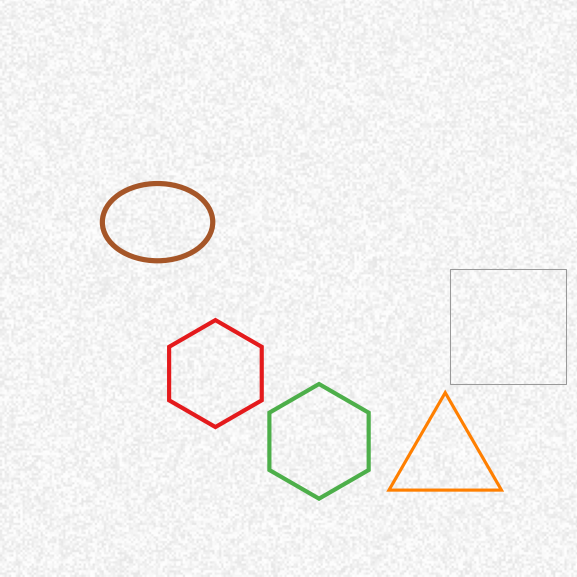[{"shape": "hexagon", "thickness": 2, "radius": 0.46, "center": [0.373, 0.352]}, {"shape": "hexagon", "thickness": 2, "radius": 0.5, "center": [0.552, 0.235]}, {"shape": "triangle", "thickness": 1.5, "radius": 0.56, "center": [0.771, 0.207]}, {"shape": "oval", "thickness": 2.5, "radius": 0.48, "center": [0.273, 0.614]}, {"shape": "square", "thickness": 0.5, "radius": 0.5, "center": [0.879, 0.434]}]